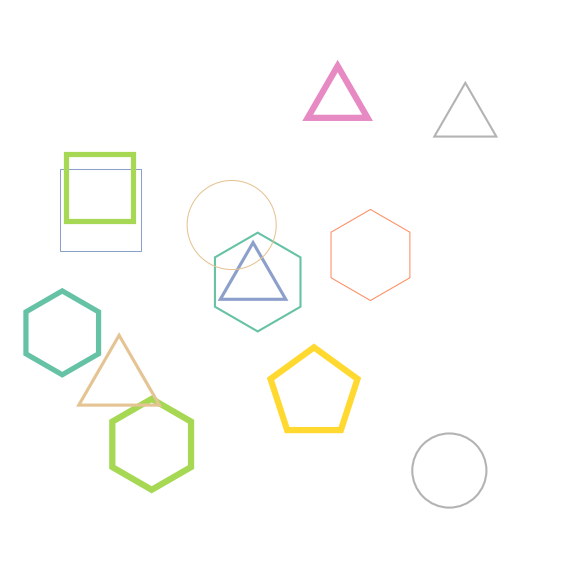[{"shape": "hexagon", "thickness": 2.5, "radius": 0.36, "center": [0.108, 0.423]}, {"shape": "hexagon", "thickness": 1, "radius": 0.43, "center": [0.446, 0.511]}, {"shape": "hexagon", "thickness": 0.5, "radius": 0.39, "center": [0.641, 0.558]}, {"shape": "triangle", "thickness": 1.5, "radius": 0.33, "center": [0.438, 0.514]}, {"shape": "square", "thickness": 0.5, "radius": 0.35, "center": [0.174, 0.635]}, {"shape": "triangle", "thickness": 3, "radius": 0.3, "center": [0.585, 0.825]}, {"shape": "hexagon", "thickness": 3, "radius": 0.39, "center": [0.263, 0.23]}, {"shape": "square", "thickness": 2.5, "radius": 0.29, "center": [0.173, 0.674]}, {"shape": "pentagon", "thickness": 3, "radius": 0.4, "center": [0.544, 0.318]}, {"shape": "triangle", "thickness": 1.5, "radius": 0.4, "center": [0.206, 0.338]}, {"shape": "circle", "thickness": 0.5, "radius": 0.39, "center": [0.401, 0.61]}, {"shape": "triangle", "thickness": 1, "radius": 0.31, "center": [0.806, 0.794]}, {"shape": "circle", "thickness": 1, "radius": 0.32, "center": [0.778, 0.184]}]